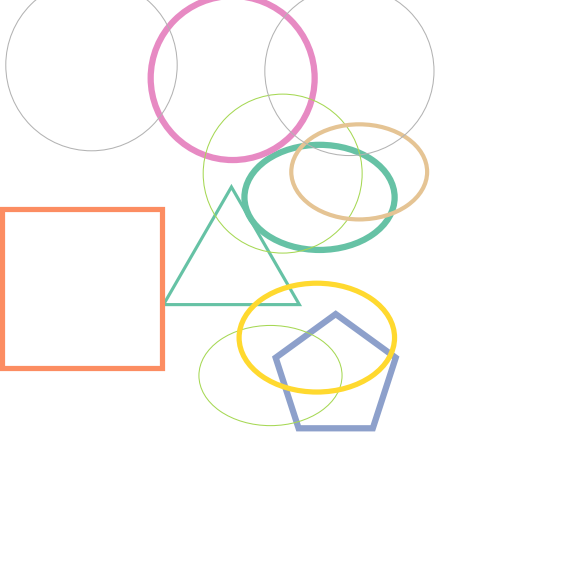[{"shape": "triangle", "thickness": 1.5, "radius": 0.68, "center": [0.401, 0.54]}, {"shape": "oval", "thickness": 3, "radius": 0.65, "center": [0.553, 0.657]}, {"shape": "square", "thickness": 2.5, "radius": 0.69, "center": [0.142, 0.499]}, {"shape": "pentagon", "thickness": 3, "radius": 0.55, "center": [0.581, 0.346]}, {"shape": "circle", "thickness": 3, "radius": 0.71, "center": [0.403, 0.864]}, {"shape": "circle", "thickness": 0.5, "radius": 0.69, "center": [0.489, 0.699]}, {"shape": "oval", "thickness": 0.5, "radius": 0.62, "center": [0.468, 0.349]}, {"shape": "oval", "thickness": 2.5, "radius": 0.67, "center": [0.549, 0.415]}, {"shape": "oval", "thickness": 2, "radius": 0.59, "center": [0.622, 0.702]}, {"shape": "circle", "thickness": 0.5, "radius": 0.73, "center": [0.605, 0.876]}, {"shape": "circle", "thickness": 0.5, "radius": 0.74, "center": [0.158, 0.886]}]